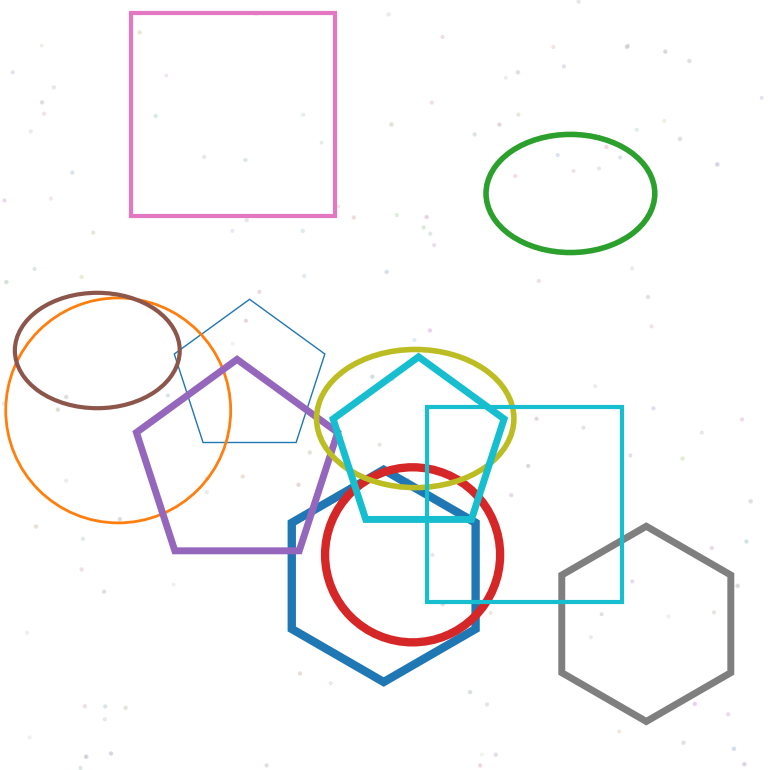[{"shape": "pentagon", "thickness": 0.5, "radius": 0.51, "center": [0.324, 0.508]}, {"shape": "hexagon", "thickness": 3, "radius": 0.69, "center": [0.498, 0.252]}, {"shape": "circle", "thickness": 1, "radius": 0.73, "center": [0.154, 0.467]}, {"shape": "oval", "thickness": 2, "radius": 0.55, "center": [0.741, 0.749]}, {"shape": "circle", "thickness": 3, "radius": 0.57, "center": [0.536, 0.279]}, {"shape": "pentagon", "thickness": 2.5, "radius": 0.69, "center": [0.308, 0.396]}, {"shape": "oval", "thickness": 1.5, "radius": 0.54, "center": [0.126, 0.545]}, {"shape": "square", "thickness": 1.5, "radius": 0.66, "center": [0.303, 0.851]}, {"shape": "hexagon", "thickness": 2.5, "radius": 0.63, "center": [0.839, 0.19]}, {"shape": "oval", "thickness": 2, "radius": 0.64, "center": [0.539, 0.456]}, {"shape": "square", "thickness": 1.5, "radius": 0.63, "center": [0.681, 0.345]}, {"shape": "pentagon", "thickness": 2.5, "radius": 0.58, "center": [0.544, 0.42]}]